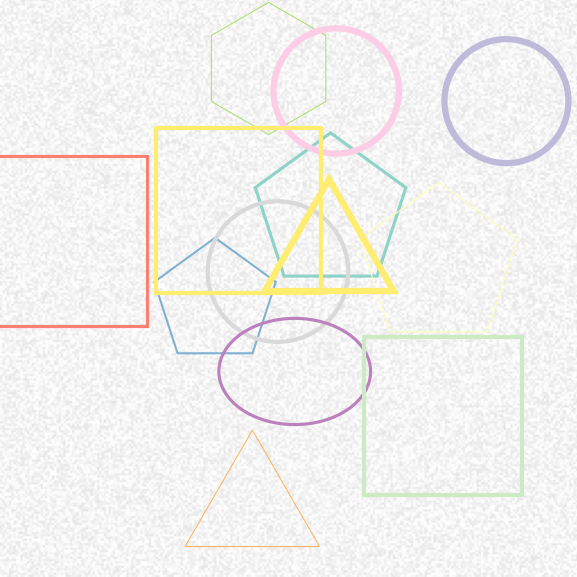[{"shape": "pentagon", "thickness": 1.5, "radius": 0.69, "center": [0.572, 0.632]}, {"shape": "pentagon", "thickness": 0.5, "radius": 0.72, "center": [0.759, 0.54]}, {"shape": "circle", "thickness": 3, "radius": 0.54, "center": [0.877, 0.824]}, {"shape": "square", "thickness": 1.5, "radius": 0.73, "center": [0.108, 0.582]}, {"shape": "pentagon", "thickness": 1, "radius": 0.55, "center": [0.372, 0.477]}, {"shape": "triangle", "thickness": 0.5, "radius": 0.67, "center": [0.437, 0.12]}, {"shape": "hexagon", "thickness": 0.5, "radius": 0.57, "center": [0.465, 0.881]}, {"shape": "circle", "thickness": 3, "radius": 0.54, "center": [0.582, 0.842]}, {"shape": "circle", "thickness": 2, "radius": 0.61, "center": [0.481, 0.529]}, {"shape": "oval", "thickness": 1.5, "radius": 0.66, "center": [0.51, 0.356]}, {"shape": "square", "thickness": 2, "radius": 0.68, "center": [0.767, 0.279]}, {"shape": "triangle", "thickness": 3, "radius": 0.65, "center": [0.57, 0.56]}, {"shape": "square", "thickness": 2, "radius": 0.71, "center": [0.413, 0.635]}]